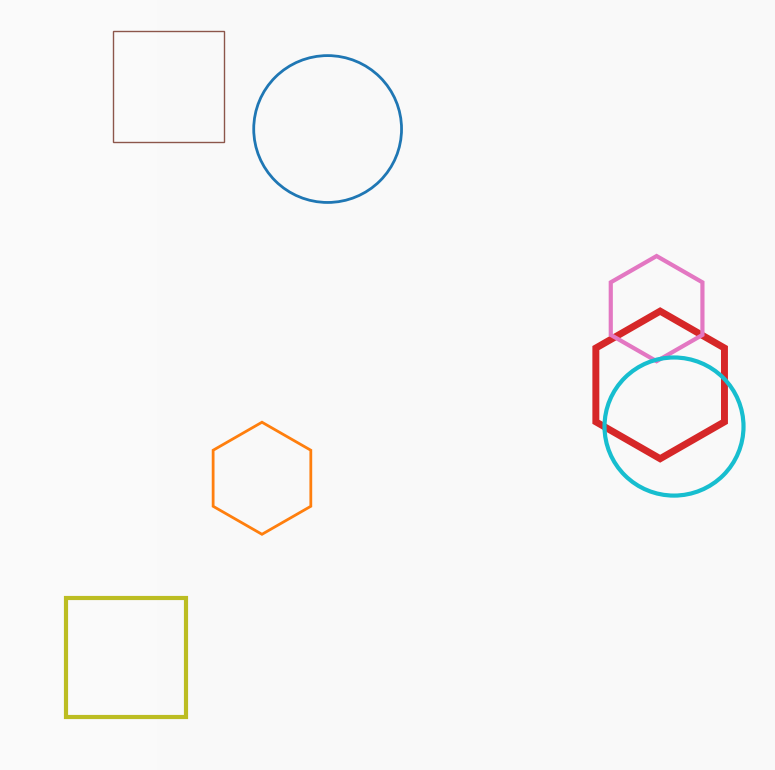[{"shape": "circle", "thickness": 1, "radius": 0.48, "center": [0.423, 0.832]}, {"shape": "hexagon", "thickness": 1, "radius": 0.36, "center": [0.338, 0.379]}, {"shape": "hexagon", "thickness": 2.5, "radius": 0.48, "center": [0.852, 0.5]}, {"shape": "square", "thickness": 0.5, "radius": 0.36, "center": [0.217, 0.888]}, {"shape": "hexagon", "thickness": 1.5, "radius": 0.34, "center": [0.847, 0.599]}, {"shape": "square", "thickness": 1.5, "radius": 0.39, "center": [0.162, 0.146]}, {"shape": "circle", "thickness": 1.5, "radius": 0.45, "center": [0.87, 0.446]}]